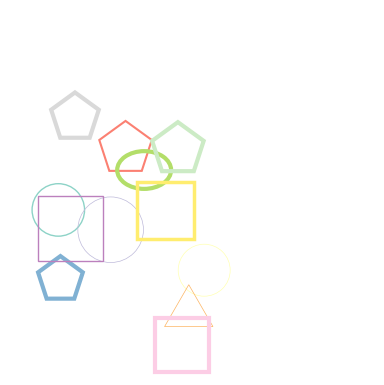[{"shape": "circle", "thickness": 1, "radius": 0.34, "center": [0.151, 0.455]}, {"shape": "circle", "thickness": 0.5, "radius": 0.34, "center": [0.53, 0.298]}, {"shape": "circle", "thickness": 0.5, "radius": 0.43, "center": [0.287, 0.403]}, {"shape": "pentagon", "thickness": 1.5, "radius": 0.36, "center": [0.326, 0.614]}, {"shape": "pentagon", "thickness": 3, "radius": 0.31, "center": [0.157, 0.274]}, {"shape": "triangle", "thickness": 0.5, "radius": 0.36, "center": [0.49, 0.188]}, {"shape": "oval", "thickness": 3, "radius": 0.35, "center": [0.374, 0.558]}, {"shape": "square", "thickness": 3, "radius": 0.35, "center": [0.473, 0.103]}, {"shape": "pentagon", "thickness": 3, "radius": 0.33, "center": [0.195, 0.695]}, {"shape": "square", "thickness": 1, "radius": 0.43, "center": [0.183, 0.406]}, {"shape": "pentagon", "thickness": 3, "radius": 0.35, "center": [0.462, 0.612]}, {"shape": "square", "thickness": 2.5, "radius": 0.37, "center": [0.43, 0.454]}]